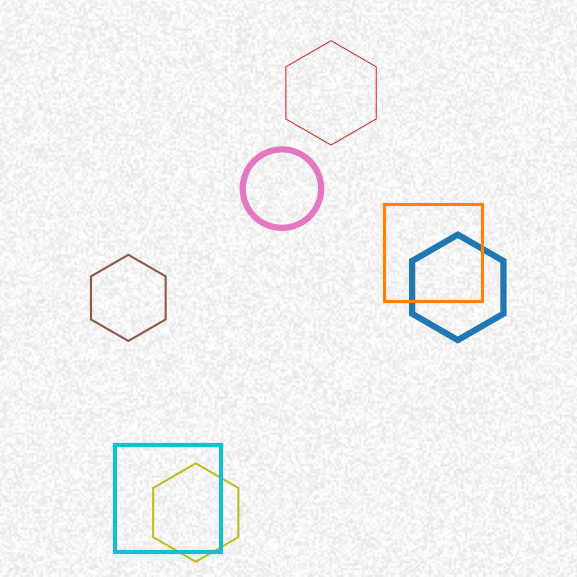[{"shape": "hexagon", "thickness": 3, "radius": 0.46, "center": [0.793, 0.502]}, {"shape": "square", "thickness": 1.5, "radius": 0.42, "center": [0.75, 0.562]}, {"shape": "hexagon", "thickness": 0.5, "radius": 0.45, "center": [0.573, 0.838]}, {"shape": "hexagon", "thickness": 1, "radius": 0.37, "center": [0.222, 0.483]}, {"shape": "circle", "thickness": 3, "radius": 0.34, "center": [0.488, 0.673]}, {"shape": "hexagon", "thickness": 1, "radius": 0.43, "center": [0.339, 0.112]}, {"shape": "square", "thickness": 2, "radius": 0.46, "center": [0.291, 0.136]}]